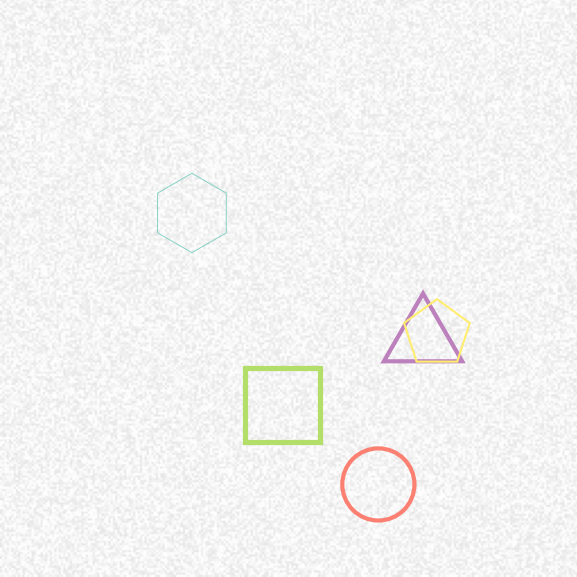[{"shape": "hexagon", "thickness": 0.5, "radius": 0.34, "center": [0.332, 0.63]}, {"shape": "circle", "thickness": 2, "radius": 0.31, "center": [0.655, 0.16]}, {"shape": "square", "thickness": 2.5, "radius": 0.32, "center": [0.489, 0.298]}, {"shape": "triangle", "thickness": 2, "radius": 0.39, "center": [0.733, 0.413]}, {"shape": "pentagon", "thickness": 1, "radius": 0.3, "center": [0.757, 0.421]}]